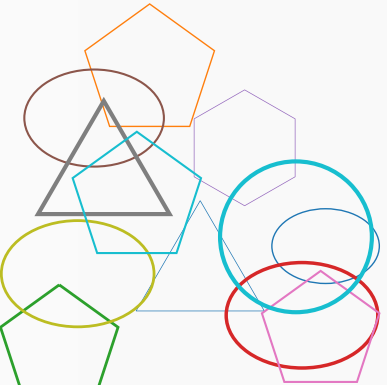[{"shape": "triangle", "thickness": 0.5, "radius": 0.96, "center": [0.517, 0.288]}, {"shape": "oval", "thickness": 1, "radius": 0.69, "center": [0.84, 0.361]}, {"shape": "pentagon", "thickness": 1, "radius": 0.88, "center": [0.386, 0.814]}, {"shape": "pentagon", "thickness": 2, "radius": 0.8, "center": [0.153, 0.101]}, {"shape": "oval", "thickness": 2.5, "radius": 0.98, "center": [0.779, 0.181]}, {"shape": "hexagon", "thickness": 0.5, "radius": 0.75, "center": [0.631, 0.616]}, {"shape": "oval", "thickness": 1.5, "radius": 0.9, "center": [0.243, 0.693]}, {"shape": "pentagon", "thickness": 1.5, "radius": 0.8, "center": [0.828, 0.137]}, {"shape": "triangle", "thickness": 3, "radius": 0.98, "center": [0.268, 0.542]}, {"shape": "oval", "thickness": 2, "radius": 0.99, "center": [0.2, 0.289]}, {"shape": "pentagon", "thickness": 1.5, "radius": 0.87, "center": [0.353, 0.484]}, {"shape": "circle", "thickness": 3, "radius": 0.98, "center": [0.764, 0.385]}]